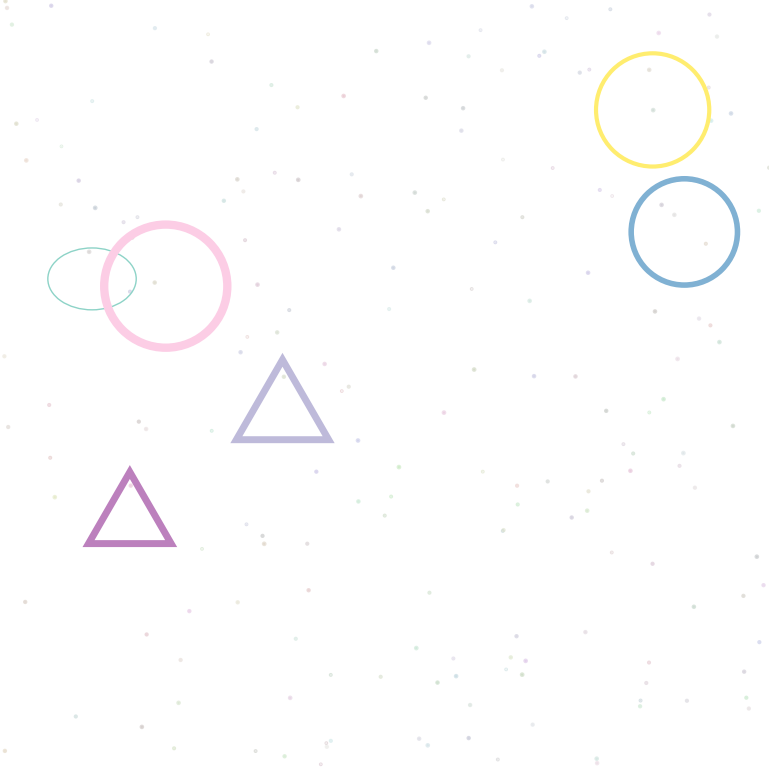[{"shape": "oval", "thickness": 0.5, "radius": 0.29, "center": [0.12, 0.638]}, {"shape": "triangle", "thickness": 2.5, "radius": 0.35, "center": [0.367, 0.464]}, {"shape": "circle", "thickness": 2, "radius": 0.35, "center": [0.889, 0.699]}, {"shape": "circle", "thickness": 3, "radius": 0.4, "center": [0.215, 0.628]}, {"shape": "triangle", "thickness": 2.5, "radius": 0.31, "center": [0.169, 0.325]}, {"shape": "circle", "thickness": 1.5, "radius": 0.37, "center": [0.848, 0.857]}]